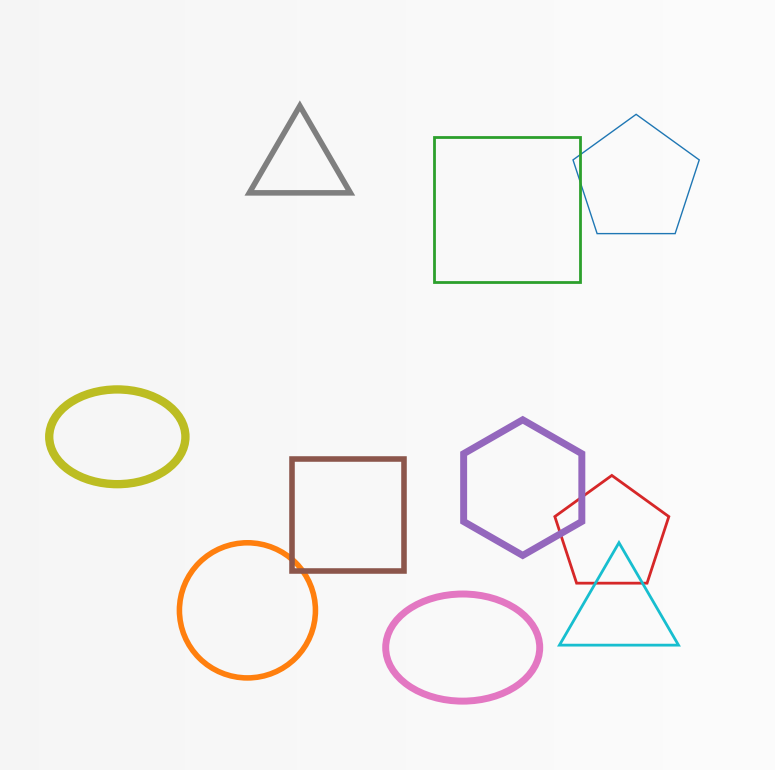[{"shape": "pentagon", "thickness": 0.5, "radius": 0.43, "center": [0.821, 0.766]}, {"shape": "circle", "thickness": 2, "radius": 0.44, "center": [0.319, 0.207]}, {"shape": "square", "thickness": 1, "radius": 0.47, "center": [0.654, 0.728]}, {"shape": "pentagon", "thickness": 1, "radius": 0.39, "center": [0.789, 0.305]}, {"shape": "hexagon", "thickness": 2.5, "radius": 0.44, "center": [0.675, 0.367]}, {"shape": "square", "thickness": 2, "radius": 0.36, "center": [0.449, 0.331]}, {"shape": "oval", "thickness": 2.5, "radius": 0.5, "center": [0.597, 0.159]}, {"shape": "triangle", "thickness": 2, "radius": 0.38, "center": [0.387, 0.787]}, {"shape": "oval", "thickness": 3, "radius": 0.44, "center": [0.151, 0.433]}, {"shape": "triangle", "thickness": 1, "radius": 0.44, "center": [0.799, 0.207]}]